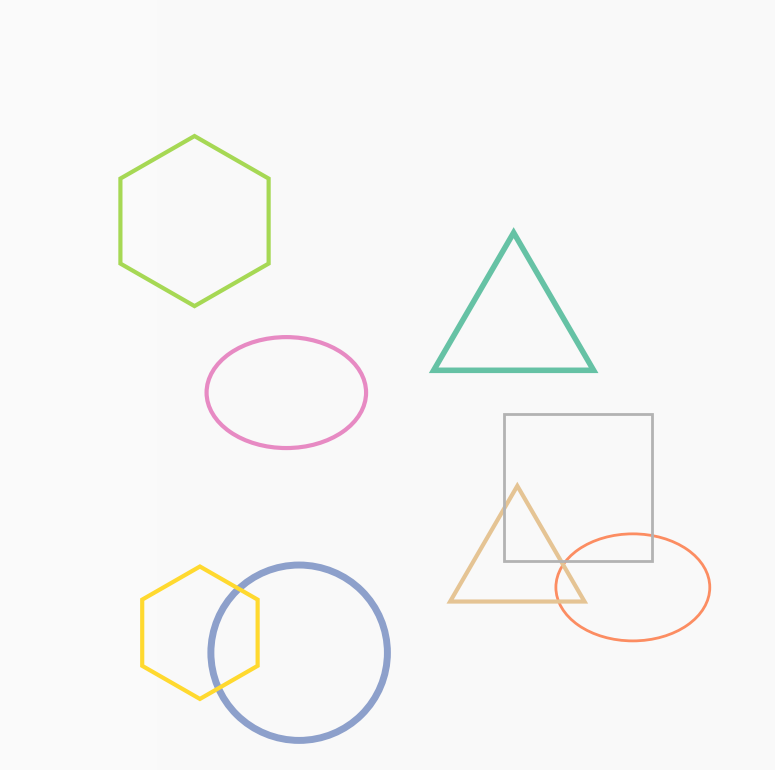[{"shape": "triangle", "thickness": 2, "radius": 0.6, "center": [0.663, 0.579]}, {"shape": "oval", "thickness": 1, "radius": 0.5, "center": [0.817, 0.237]}, {"shape": "circle", "thickness": 2.5, "radius": 0.57, "center": [0.386, 0.152]}, {"shape": "oval", "thickness": 1.5, "radius": 0.51, "center": [0.369, 0.49]}, {"shape": "hexagon", "thickness": 1.5, "radius": 0.55, "center": [0.251, 0.713]}, {"shape": "hexagon", "thickness": 1.5, "radius": 0.43, "center": [0.258, 0.178]}, {"shape": "triangle", "thickness": 1.5, "radius": 0.5, "center": [0.668, 0.269]}, {"shape": "square", "thickness": 1, "radius": 0.48, "center": [0.746, 0.367]}]